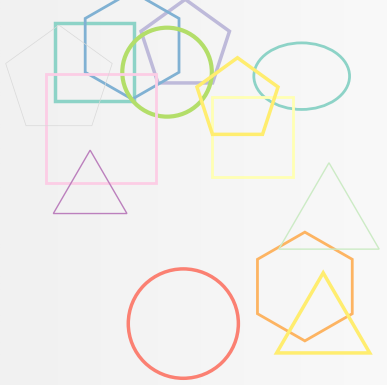[{"shape": "oval", "thickness": 2, "radius": 0.62, "center": [0.779, 0.802]}, {"shape": "square", "thickness": 2.5, "radius": 0.51, "center": [0.243, 0.838]}, {"shape": "square", "thickness": 2, "radius": 0.52, "center": [0.652, 0.644]}, {"shape": "pentagon", "thickness": 2.5, "radius": 0.6, "center": [0.478, 0.882]}, {"shape": "circle", "thickness": 2.5, "radius": 0.71, "center": [0.473, 0.159]}, {"shape": "hexagon", "thickness": 2, "radius": 0.7, "center": [0.341, 0.882]}, {"shape": "hexagon", "thickness": 2, "radius": 0.71, "center": [0.787, 0.256]}, {"shape": "circle", "thickness": 3, "radius": 0.58, "center": [0.431, 0.813]}, {"shape": "square", "thickness": 2, "radius": 0.71, "center": [0.261, 0.666]}, {"shape": "pentagon", "thickness": 0.5, "radius": 0.72, "center": [0.152, 0.79]}, {"shape": "triangle", "thickness": 1, "radius": 0.55, "center": [0.233, 0.5]}, {"shape": "triangle", "thickness": 1, "radius": 0.75, "center": [0.849, 0.428]}, {"shape": "pentagon", "thickness": 2.5, "radius": 0.55, "center": [0.613, 0.74]}, {"shape": "triangle", "thickness": 2.5, "radius": 0.69, "center": [0.834, 0.153]}]